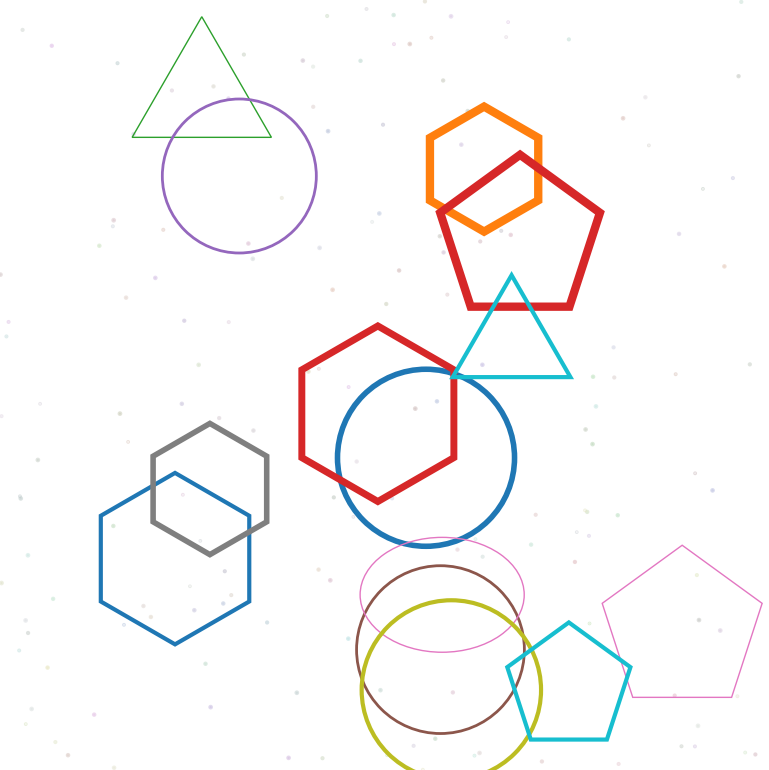[{"shape": "circle", "thickness": 2, "radius": 0.57, "center": [0.553, 0.406]}, {"shape": "hexagon", "thickness": 1.5, "radius": 0.56, "center": [0.227, 0.274]}, {"shape": "hexagon", "thickness": 3, "radius": 0.41, "center": [0.629, 0.78]}, {"shape": "triangle", "thickness": 0.5, "radius": 0.52, "center": [0.262, 0.874]}, {"shape": "hexagon", "thickness": 2.5, "radius": 0.57, "center": [0.491, 0.463]}, {"shape": "pentagon", "thickness": 3, "radius": 0.55, "center": [0.675, 0.69]}, {"shape": "circle", "thickness": 1, "radius": 0.5, "center": [0.311, 0.771]}, {"shape": "circle", "thickness": 1, "radius": 0.54, "center": [0.572, 0.156]}, {"shape": "oval", "thickness": 0.5, "radius": 0.53, "center": [0.574, 0.228]}, {"shape": "pentagon", "thickness": 0.5, "radius": 0.55, "center": [0.886, 0.183]}, {"shape": "hexagon", "thickness": 2, "radius": 0.43, "center": [0.273, 0.365]}, {"shape": "circle", "thickness": 1.5, "radius": 0.58, "center": [0.586, 0.104]}, {"shape": "triangle", "thickness": 1.5, "radius": 0.44, "center": [0.664, 0.554]}, {"shape": "pentagon", "thickness": 1.5, "radius": 0.42, "center": [0.739, 0.108]}]